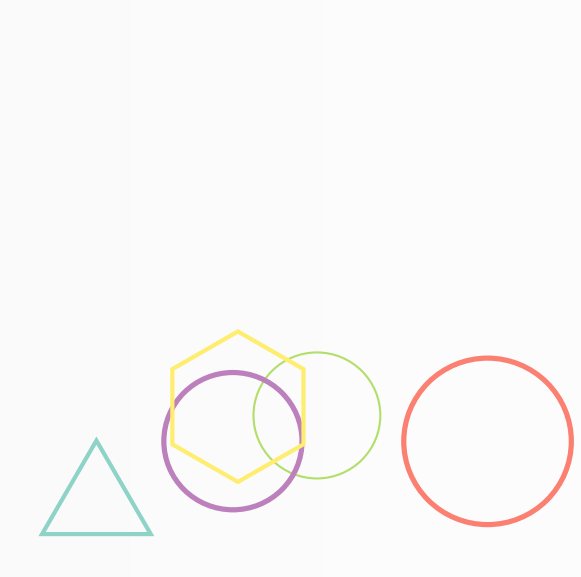[{"shape": "triangle", "thickness": 2, "radius": 0.54, "center": [0.166, 0.128]}, {"shape": "circle", "thickness": 2.5, "radius": 0.72, "center": [0.839, 0.235]}, {"shape": "circle", "thickness": 1, "radius": 0.55, "center": [0.545, 0.28]}, {"shape": "circle", "thickness": 2.5, "radius": 0.59, "center": [0.401, 0.235]}, {"shape": "hexagon", "thickness": 2, "radius": 0.65, "center": [0.409, 0.295]}]